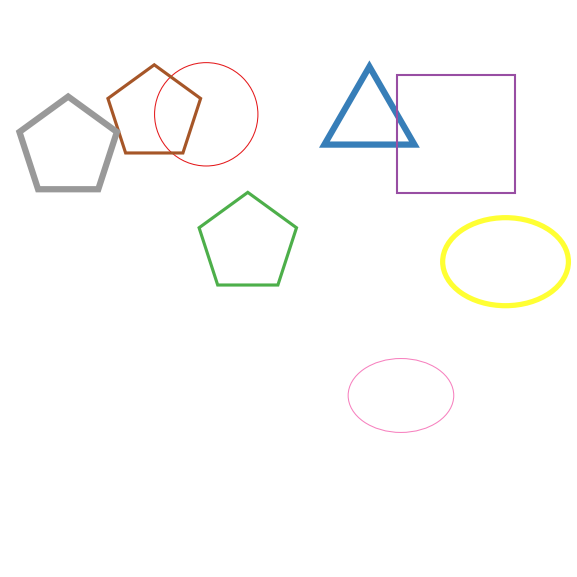[{"shape": "circle", "thickness": 0.5, "radius": 0.45, "center": [0.357, 0.801]}, {"shape": "triangle", "thickness": 3, "radius": 0.45, "center": [0.64, 0.794]}, {"shape": "pentagon", "thickness": 1.5, "radius": 0.44, "center": [0.429, 0.577]}, {"shape": "square", "thickness": 1, "radius": 0.51, "center": [0.789, 0.768]}, {"shape": "oval", "thickness": 2.5, "radius": 0.54, "center": [0.875, 0.546]}, {"shape": "pentagon", "thickness": 1.5, "radius": 0.42, "center": [0.267, 0.803]}, {"shape": "oval", "thickness": 0.5, "radius": 0.46, "center": [0.694, 0.314]}, {"shape": "pentagon", "thickness": 3, "radius": 0.44, "center": [0.118, 0.743]}]